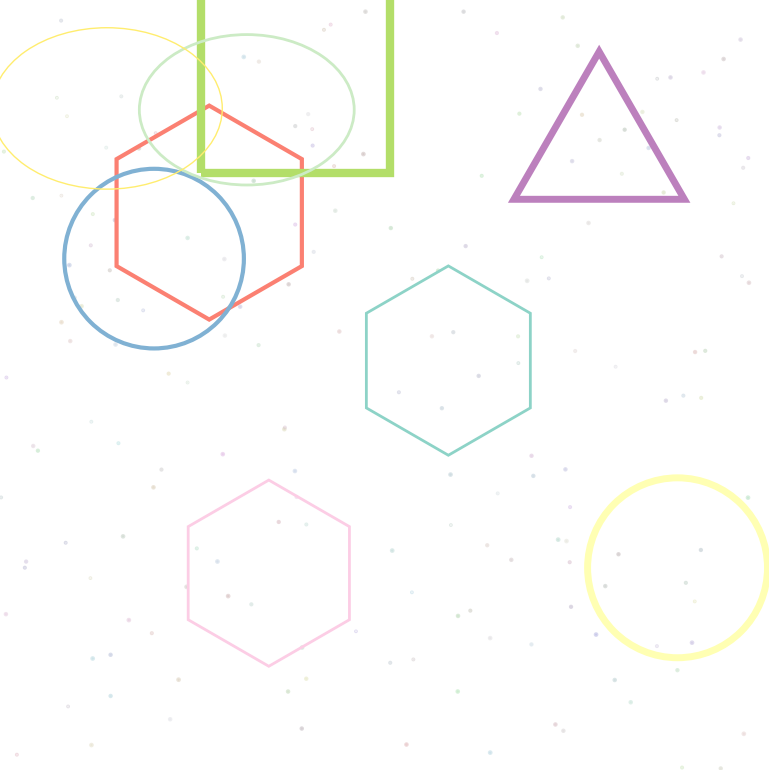[{"shape": "hexagon", "thickness": 1, "radius": 0.61, "center": [0.582, 0.532]}, {"shape": "circle", "thickness": 2.5, "radius": 0.58, "center": [0.88, 0.263]}, {"shape": "hexagon", "thickness": 1.5, "radius": 0.69, "center": [0.272, 0.724]}, {"shape": "circle", "thickness": 1.5, "radius": 0.58, "center": [0.2, 0.664]}, {"shape": "square", "thickness": 3, "radius": 0.62, "center": [0.384, 0.898]}, {"shape": "hexagon", "thickness": 1, "radius": 0.6, "center": [0.349, 0.256]}, {"shape": "triangle", "thickness": 2.5, "radius": 0.64, "center": [0.778, 0.805]}, {"shape": "oval", "thickness": 1, "radius": 0.7, "center": [0.32, 0.857]}, {"shape": "oval", "thickness": 0.5, "radius": 0.75, "center": [0.139, 0.859]}]